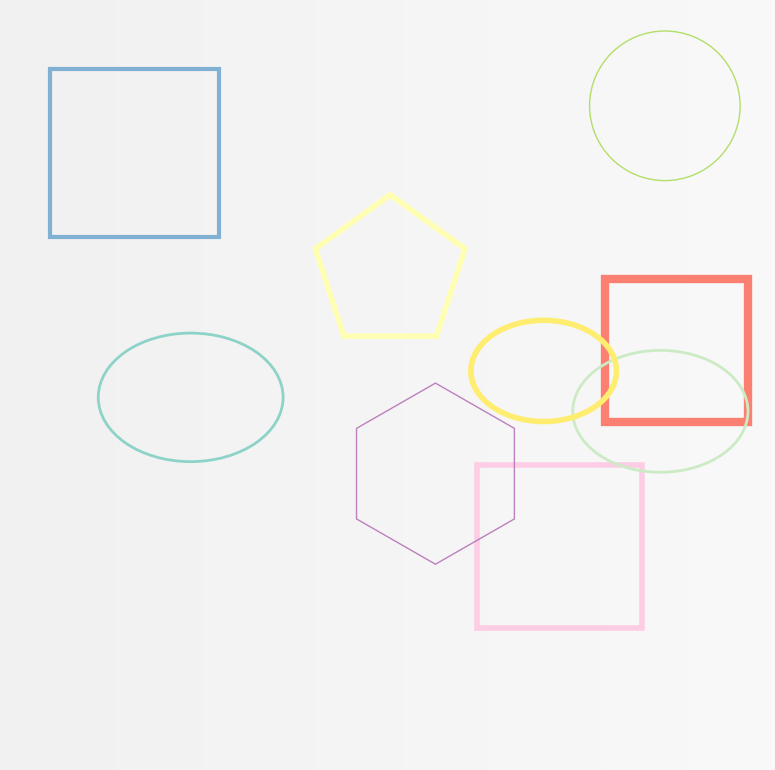[{"shape": "oval", "thickness": 1, "radius": 0.6, "center": [0.246, 0.484]}, {"shape": "pentagon", "thickness": 2, "radius": 0.51, "center": [0.503, 0.646]}, {"shape": "square", "thickness": 3, "radius": 0.46, "center": [0.872, 0.545]}, {"shape": "square", "thickness": 1.5, "radius": 0.55, "center": [0.174, 0.801]}, {"shape": "circle", "thickness": 0.5, "radius": 0.49, "center": [0.858, 0.863]}, {"shape": "square", "thickness": 2, "radius": 0.53, "center": [0.722, 0.29]}, {"shape": "hexagon", "thickness": 0.5, "radius": 0.59, "center": [0.562, 0.385]}, {"shape": "oval", "thickness": 1, "radius": 0.57, "center": [0.852, 0.466]}, {"shape": "oval", "thickness": 2, "radius": 0.47, "center": [0.701, 0.518]}]